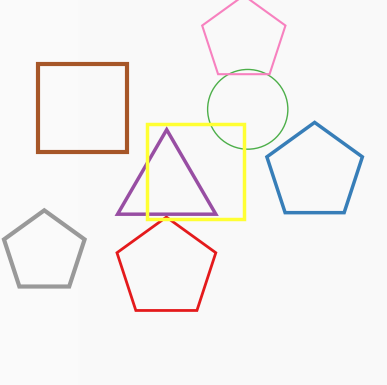[{"shape": "pentagon", "thickness": 2, "radius": 0.67, "center": [0.429, 0.302]}, {"shape": "pentagon", "thickness": 2.5, "radius": 0.65, "center": [0.812, 0.552]}, {"shape": "circle", "thickness": 1, "radius": 0.52, "center": [0.639, 0.716]}, {"shape": "triangle", "thickness": 2.5, "radius": 0.73, "center": [0.43, 0.517]}, {"shape": "square", "thickness": 2.5, "radius": 0.62, "center": [0.505, 0.555]}, {"shape": "square", "thickness": 3, "radius": 0.57, "center": [0.213, 0.72]}, {"shape": "pentagon", "thickness": 1.5, "radius": 0.57, "center": [0.629, 0.899]}, {"shape": "pentagon", "thickness": 3, "radius": 0.55, "center": [0.114, 0.344]}]